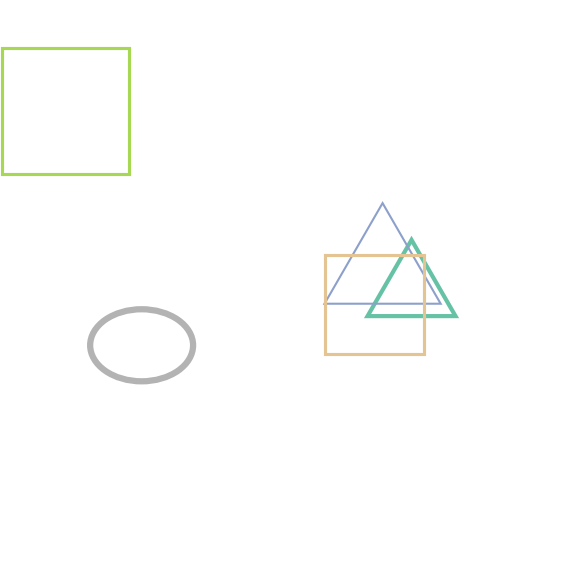[{"shape": "triangle", "thickness": 2, "radius": 0.44, "center": [0.713, 0.496]}, {"shape": "triangle", "thickness": 1, "radius": 0.58, "center": [0.662, 0.531]}, {"shape": "square", "thickness": 1.5, "radius": 0.55, "center": [0.113, 0.807]}, {"shape": "square", "thickness": 1.5, "radius": 0.43, "center": [0.649, 0.472]}, {"shape": "oval", "thickness": 3, "radius": 0.45, "center": [0.245, 0.401]}]